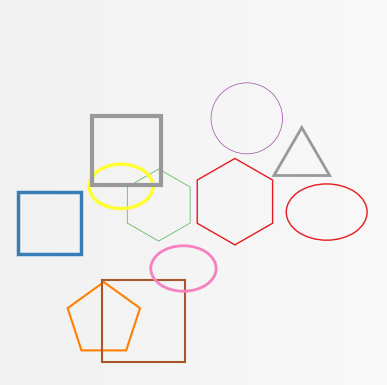[{"shape": "hexagon", "thickness": 1, "radius": 0.56, "center": [0.606, 0.476]}, {"shape": "oval", "thickness": 1, "radius": 0.52, "center": [0.843, 0.449]}, {"shape": "square", "thickness": 2.5, "radius": 0.4, "center": [0.128, 0.422]}, {"shape": "hexagon", "thickness": 0.5, "radius": 0.47, "center": [0.41, 0.467]}, {"shape": "circle", "thickness": 0.5, "radius": 0.46, "center": [0.637, 0.693]}, {"shape": "pentagon", "thickness": 1.5, "radius": 0.49, "center": [0.268, 0.169]}, {"shape": "oval", "thickness": 2.5, "radius": 0.41, "center": [0.312, 0.516]}, {"shape": "square", "thickness": 1.5, "radius": 0.54, "center": [0.37, 0.166]}, {"shape": "oval", "thickness": 2, "radius": 0.42, "center": [0.473, 0.303]}, {"shape": "triangle", "thickness": 2, "radius": 0.42, "center": [0.779, 0.586]}, {"shape": "square", "thickness": 3, "radius": 0.45, "center": [0.326, 0.609]}]